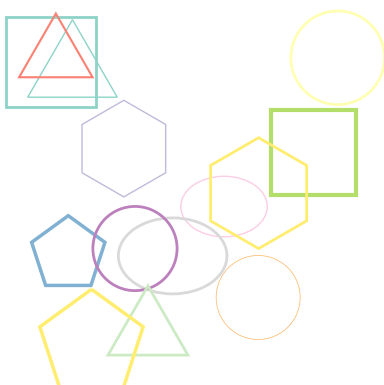[{"shape": "square", "thickness": 2, "radius": 0.59, "center": [0.132, 0.84]}, {"shape": "triangle", "thickness": 1, "radius": 0.67, "center": [0.188, 0.815]}, {"shape": "circle", "thickness": 2, "radius": 0.61, "center": [0.877, 0.85]}, {"shape": "hexagon", "thickness": 1, "radius": 0.63, "center": [0.322, 0.614]}, {"shape": "triangle", "thickness": 1.5, "radius": 0.55, "center": [0.145, 0.854]}, {"shape": "pentagon", "thickness": 2.5, "radius": 0.5, "center": [0.177, 0.34]}, {"shape": "circle", "thickness": 0.5, "radius": 0.55, "center": [0.671, 0.227]}, {"shape": "square", "thickness": 3, "radius": 0.55, "center": [0.813, 0.604]}, {"shape": "oval", "thickness": 1, "radius": 0.56, "center": [0.582, 0.464]}, {"shape": "oval", "thickness": 2, "radius": 0.71, "center": [0.448, 0.335]}, {"shape": "circle", "thickness": 2, "radius": 0.55, "center": [0.351, 0.354]}, {"shape": "triangle", "thickness": 2, "radius": 0.6, "center": [0.384, 0.138]}, {"shape": "hexagon", "thickness": 2, "radius": 0.72, "center": [0.672, 0.498]}, {"shape": "pentagon", "thickness": 2.5, "radius": 0.71, "center": [0.238, 0.108]}]